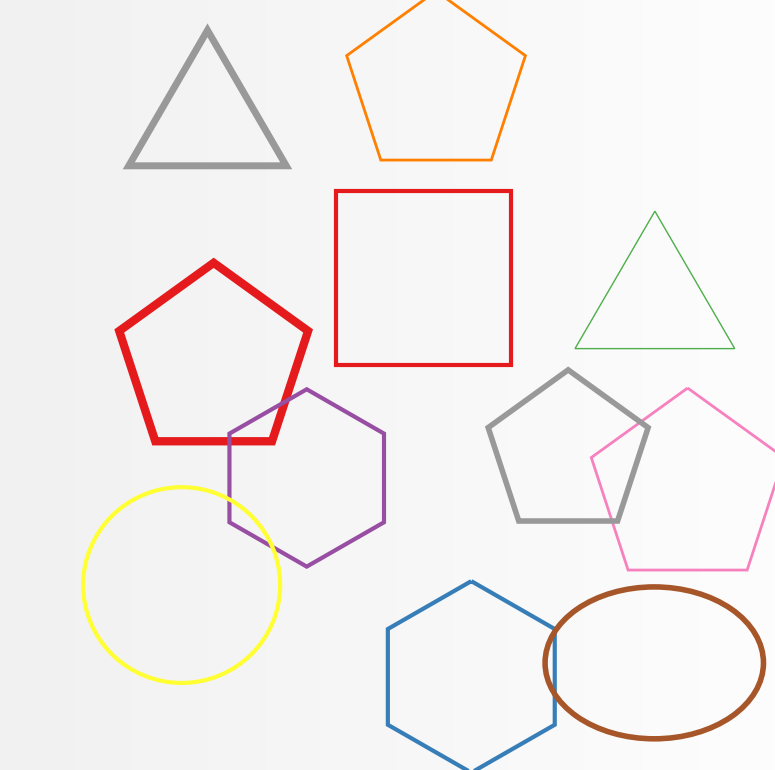[{"shape": "pentagon", "thickness": 3, "radius": 0.64, "center": [0.276, 0.531]}, {"shape": "square", "thickness": 1.5, "radius": 0.56, "center": [0.546, 0.64]}, {"shape": "hexagon", "thickness": 1.5, "radius": 0.62, "center": [0.608, 0.121]}, {"shape": "triangle", "thickness": 0.5, "radius": 0.59, "center": [0.845, 0.607]}, {"shape": "hexagon", "thickness": 1.5, "radius": 0.58, "center": [0.396, 0.379]}, {"shape": "pentagon", "thickness": 1, "radius": 0.61, "center": [0.563, 0.89]}, {"shape": "circle", "thickness": 1.5, "radius": 0.64, "center": [0.234, 0.24]}, {"shape": "oval", "thickness": 2, "radius": 0.7, "center": [0.844, 0.139]}, {"shape": "pentagon", "thickness": 1, "radius": 0.65, "center": [0.887, 0.365]}, {"shape": "pentagon", "thickness": 2, "radius": 0.54, "center": [0.733, 0.411]}, {"shape": "triangle", "thickness": 2.5, "radius": 0.59, "center": [0.268, 0.843]}]